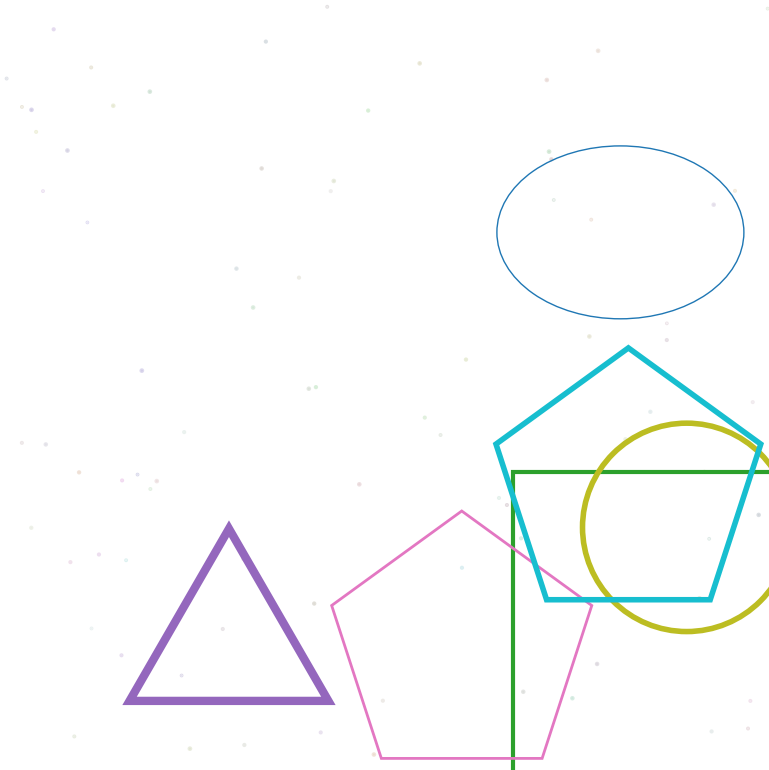[{"shape": "oval", "thickness": 0.5, "radius": 0.8, "center": [0.806, 0.698]}, {"shape": "square", "thickness": 1.5, "radius": 0.97, "center": [0.861, 0.192]}, {"shape": "triangle", "thickness": 3, "radius": 0.75, "center": [0.297, 0.164]}, {"shape": "pentagon", "thickness": 1, "radius": 0.89, "center": [0.6, 0.159]}, {"shape": "circle", "thickness": 2, "radius": 0.68, "center": [0.892, 0.315]}, {"shape": "pentagon", "thickness": 2, "radius": 0.9, "center": [0.816, 0.367]}]